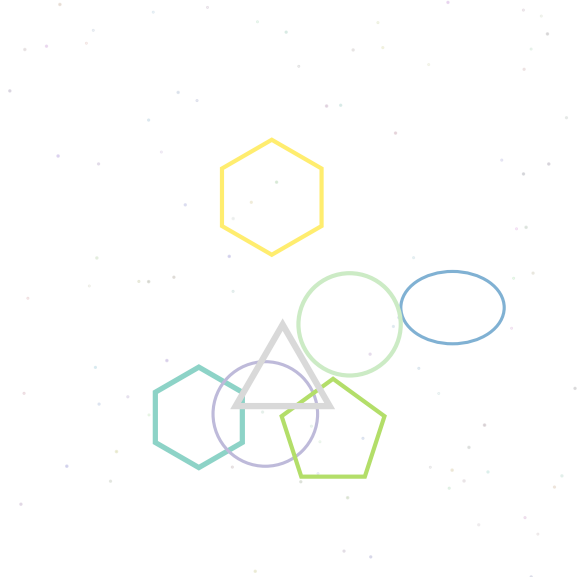[{"shape": "hexagon", "thickness": 2.5, "radius": 0.43, "center": [0.344, 0.276]}, {"shape": "circle", "thickness": 1.5, "radius": 0.45, "center": [0.459, 0.282]}, {"shape": "oval", "thickness": 1.5, "radius": 0.45, "center": [0.784, 0.466]}, {"shape": "pentagon", "thickness": 2, "radius": 0.47, "center": [0.577, 0.25]}, {"shape": "triangle", "thickness": 3, "radius": 0.47, "center": [0.489, 0.343]}, {"shape": "circle", "thickness": 2, "radius": 0.44, "center": [0.605, 0.437]}, {"shape": "hexagon", "thickness": 2, "radius": 0.5, "center": [0.471, 0.658]}]